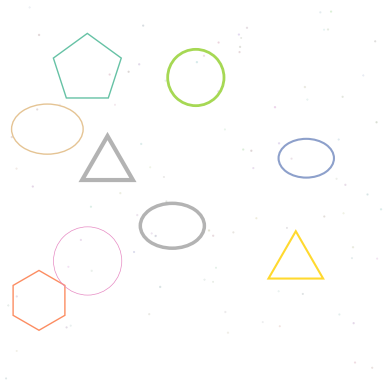[{"shape": "pentagon", "thickness": 1, "radius": 0.46, "center": [0.227, 0.821]}, {"shape": "hexagon", "thickness": 1, "radius": 0.39, "center": [0.101, 0.22]}, {"shape": "oval", "thickness": 1.5, "radius": 0.36, "center": [0.795, 0.589]}, {"shape": "circle", "thickness": 0.5, "radius": 0.44, "center": [0.228, 0.322]}, {"shape": "circle", "thickness": 2, "radius": 0.37, "center": [0.509, 0.799]}, {"shape": "triangle", "thickness": 1.5, "radius": 0.41, "center": [0.768, 0.317]}, {"shape": "oval", "thickness": 1, "radius": 0.46, "center": [0.123, 0.665]}, {"shape": "triangle", "thickness": 3, "radius": 0.38, "center": [0.279, 0.57]}, {"shape": "oval", "thickness": 2.5, "radius": 0.42, "center": [0.448, 0.414]}]